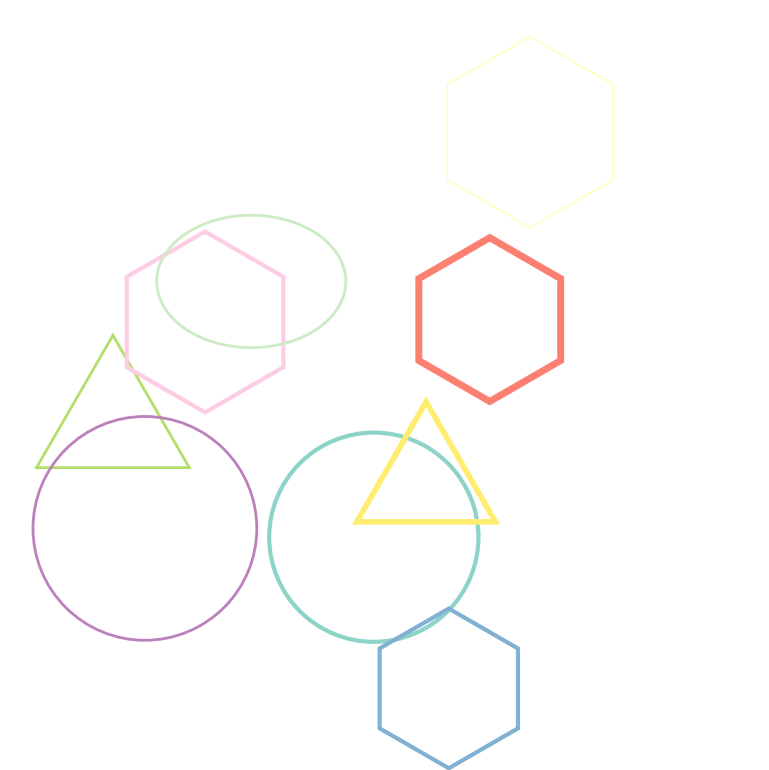[{"shape": "circle", "thickness": 1.5, "radius": 0.68, "center": [0.485, 0.302]}, {"shape": "hexagon", "thickness": 0.5, "radius": 0.62, "center": [0.688, 0.828]}, {"shape": "hexagon", "thickness": 2.5, "radius": 0.53, "center": [0.636, 0.585]}, {"shape": "hexagon", "thickness": 1.5, "radius": 0.52, "center": [0.583, 0.106]}, {"shape": "triangle", "thickness": 1, "radius": 0.57, "center": [0.147, 0.45]}, {"shape": "hexagon", "thickness": 1.5, "radius": 0.59, "center": [0.266, 0.582]}, {"shape": "circle", "thickness": 1, "radius": 0.73, "center": [0.188, 0.314]}, {"shape": "oval", "thickness": 1, "radius": 0.61, "center": [0.326, 0.634]}, {"shape": "triangle", "thickness": 2, "radius": 0.52, "center": [0.553, 0.374]}]